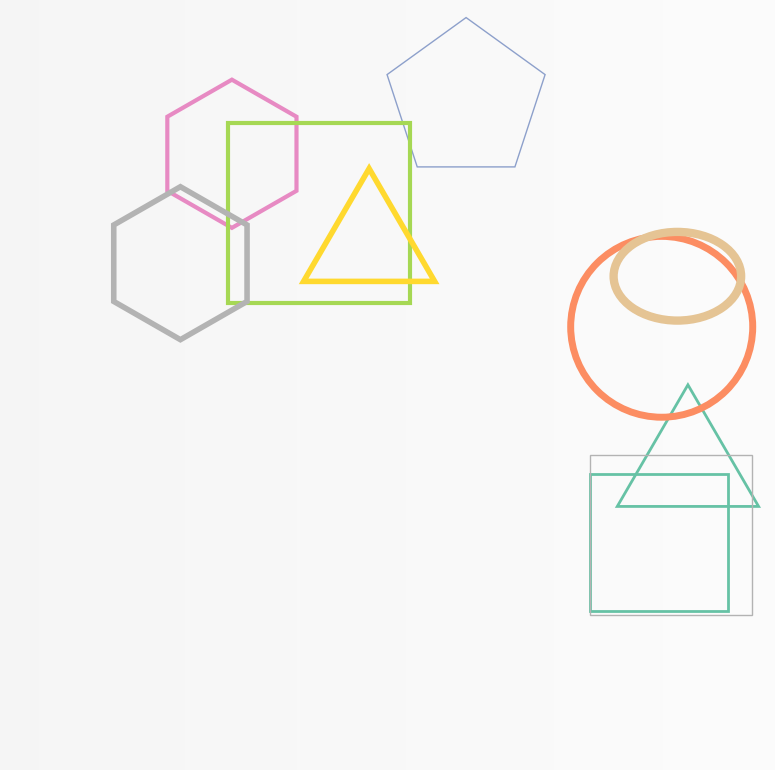[{"shape": "triangle", "thickness": 1, "radius": 0.53, "center": [0.888, 0.395]}, {"shape": "square", "thickness": 1, "radius": 0.44, "center": [0.85, 0.295]}, {"shape": "circle", "thickness": 2.5, "radius": 0.59, "center": [0.854, 0.576]}, {"shape": "pentagon", "thickness": 0.5, "radius": 0.54, "center": [0.601, 0.87]}, {"shape": "hexagon", "thickness": 1.5, "radius": 0.48, "center": [0.299, 0.8]}, {"shape": "square", "thickness": 1.5, "radius": 0.59, "center": [0.412, 0.723]}, {"shape": "triangle", "thickness": 2, "radius": 0.49, "center": [0.476, 0.683]}, {"shape": "oval", "thickness": 3, "radius": 0.41, "center": [0.874, 0.641]}, {"shape": "square", "thickness": 0.5, "radius": 0.52, "center": [0.866, 0.305]}, {"shape": "hexagon", "thickness": 2, "radius": 0.5, "center": [0.233, 0.658]}]